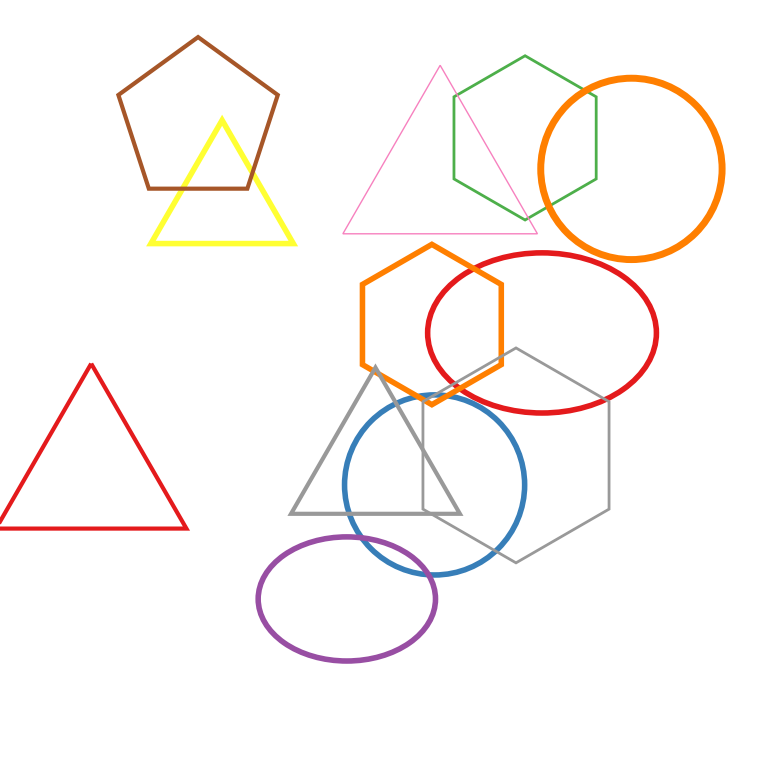[{"shape": "oval", "thickness": 2, "radius": 0.74, "center": [0.704, 0.568]}, {"shape": "triangle", "thickness": 1.5, "radius": 0.71, "center": [0.118, 0.385]}, {"shape": "circle", "thickness": 2, "radius": 0.58, "center": [0.564, 0.37]}, {"shape": "hexagon", "thickness": 1, "radius": 0.53, "center": [0.682, 0.821]}, {"shape": "oval", "thickness": 2, "radius": 0.58, "center": [0.45, 0.222]}, {"shape": "hexagon", "thickness": 2, "radius": 0.52, "center": [0.561, 0.579]}, {"shape": "circle", "thickness": 2.5, "radius": 0.59, "center": [0.82, 0.781]}, {"shape": "triangle", "thickness": 2, "radius": 0.53, "center": [0.288, 0.737]}, {"shape": "pentagon", "thickness": 1.5, "radius": 0.54, "center": [0.257, 0.843]}, {"shape": "triangle", "thickness": 0.5, "radius": 0.73, "center": [0.572, 0.769]}, {"shape": "hexagon", "thickness": 1, "radius": 0.7, "center": [0.67, 0.409]}, {"shape": "triangle", "thickness": 1.5, "radius": 0.63, "center": [0.488, 0.396]}]